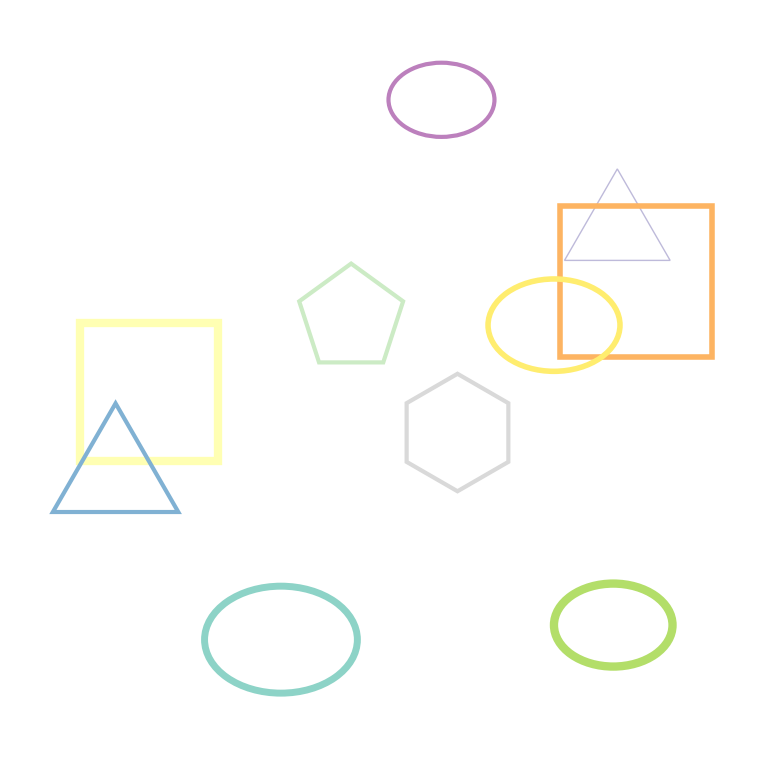[{"shape": "oval", "thickness": 2.5, "radius": 0.5, "center": [0.365, 0.169]}, {"shape": "square", "thickness": 3, "radius": 0.45, "center": [0.194, 0.491]}, {"shape": "triangle", "thickness": 0.5, "radius": 0.4, "center": [0.802, 0.701]}, {"shape": "triangle", "thickness": 1.5, "radius": 0.47, "center": [0.15, 0.382]}, {"shape": "square", "thickness": 2, "radius": 0.49, "center": [0.826, 0.634]}, {"shape": "oval", "thickness": 3, "radius": 0.38, "center": [0.796, 0.188]}, {"shape": "hexagon", "thickness": 1.5, "radius": 0.38, "center": [0.594, 0.438]}, {"shape": "oval", "thickness": 1.5, "radius": 0.34, "center": [0.573, 0.87]}, {"shape": "pentagon", "thickness": 1.5, "radius": 0.35, "center": [0.456, 0.587]}, {"shape": "oval", "thickness": 2, "radius": 0.43, "center": [0.72, 0.578]}]